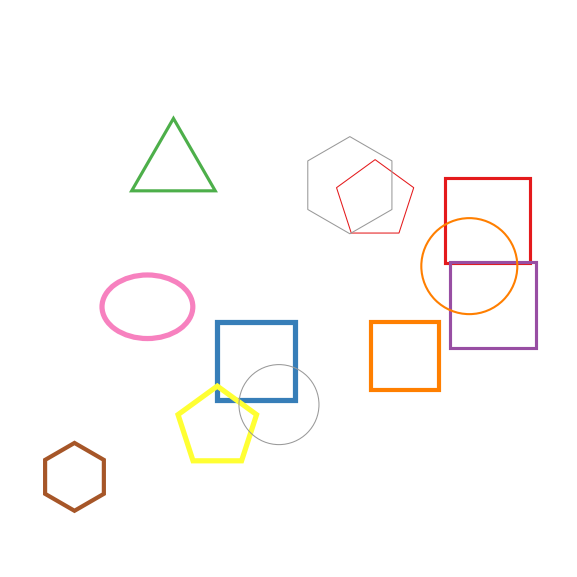[{"shape": "pentagon", "thickness": 0.5, "radius": 0.35, "center": [0.65, 0.652]}, {"shape": "square", "thickness": 1.5, "radius": 0.37, "center": [0.844, 0.617]}, {"shape": "square", "thickness": 2.5, "radius": 0.34, "center": [0.443, 0.374]}, {"shape": "triangle", "thickness": 1.5, "radius": 0.42, "center": [0.3, 0.71]}, {"shape": "square", "thickness": 1.5, "radius": 0.37, "center": [0.853, 0.471]}, {"shape": "circle", "thickness": 1, "radius": 0.42, "center": [0.813, 0.538]}, {"shape": "square", "thickness": 2, "radius": 0.3, "center": [0.702, 0.382]}, {"shape": "pentagon", "thickness": 2.5, "radius": 0.36, "center": [0.376, 0.259]}, {"shape": "hexagon", "thickness": 2, "radius": 0.29, "center": [0.129, 0.173]}, {"shape": "oval", "thickness": 2.5, "radius": 0.39, "center": [0.255, 0.468]}, {"shape": "circle", "thickness": 0.5, "radius": 0.35, "center": [0.483, 0.299]}, {"shape": "hexagon", "thickness": 0.5, "radius": 0.42, "center": [0.606, 0.678]}]